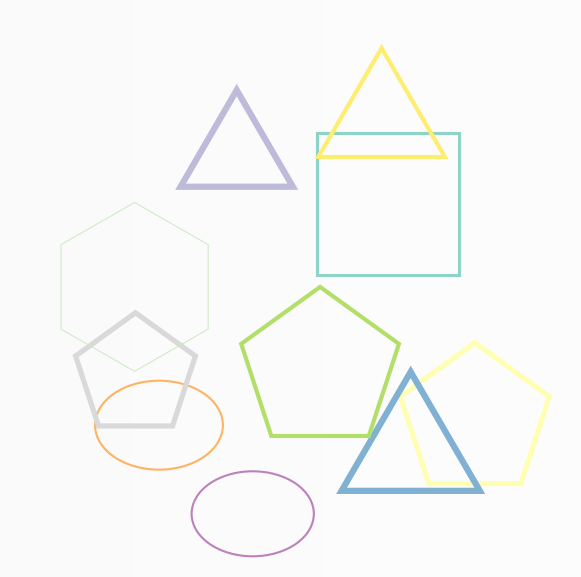[{"shape": "square", "thickness": 1.5, "radius": 0.61, "center": [0.668, 0.646]}, {"shape": "pentagon", "thickness": 2.5, "radius": 0.67, "center": [0.817, 0.271]}, {"shape": "triangle", "thickness": 3, "radius": 0.56, "center": [0.407, 0.732]}, {"shape": "triangle", "thickness": 3, "radius": 0.69, "center": [0.707, 0.218]}, {"shape": "oval", "thickness": 1, "radius": 0.55, "center": [0.274, 0.263]}, {"shape": "pentagon", "thickness": 2, "radius": 0.71, "center": [0.551, 0.36]}, {"shape": "pentagon", "thickness": 2.5, "radius": 0.54, "center": [0.233, 0.349]}, {"shape": "oval", "thickness": 1, "radius": 0.53, "center": [0.435, 0.109]}, {"shape": "hexagon", "thickness": 0.5, "radius": 0.73, "center": [0.232, 0.502]}, {"shape": "triangle", "thickness": 2, "radius": 0.63, "center": [0.657, 0.79]}]